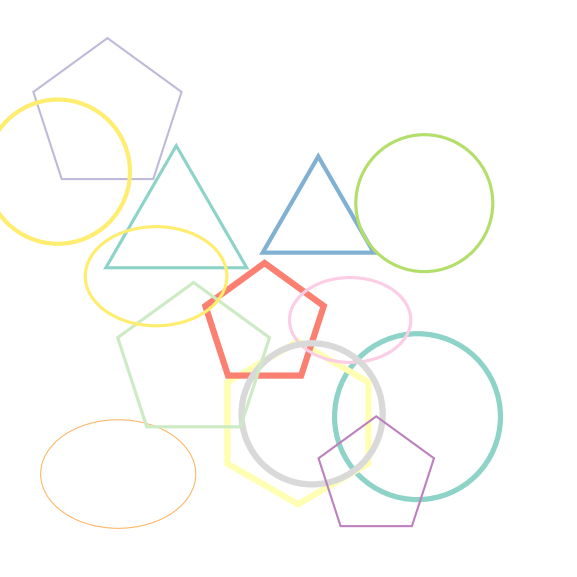[{"shape": "circle", "thickness": 2.5, "radius": 0.72, "center": [0.723, 0.278]}, {"shape": "triangle", "thickness": 1.5, "radius": 0.7, "center": [0.305, 0.606]}, {"shape": "hexagon", "thickness": 3, "radius": 0.7, "center": [0.516, 0.267]}, {"shape": "pentagon", "thickness": 1, "radius": 0.67, "center": [0.186, 0.798]}, {"shape": "pentagon", "thickness": 3, "radius": 0.54, "center": [0.458, 0.436]}, {"shape": "triangle", "thickness": 2, "radius": 0.56, "center": [0.551, 0.617]}, {"shape": "oval", "thickness": 0.5, "radius": 0.67, "center": [0.205, 0.178]}, {"shape": "circle", "thickness": 1.5, "radius": 0.59, "center": [0.735, 0.647]}, {"shape": "oval", "thickness": 1.5, "radius": 0.52, "center": [0.606, 0.445]}, {"shape": "circle", "thickness": 3, "radius": 0.61, "center": [0.54, 0.283]}, {"shape": "pentagon", "thickness": 1, "radius": 0.53, "center": [0.652, 0.173]}, {"shape": "pentagon", "thickness": 1.5, "radius": 0.69, "center": [0.335, 0.372]}, {"shape": "circle", "thickness": 2, "radius": 0.62, "center": [0.1, 0.702]}, {"shape": "oval", "thickness": 1.5, "radius": 0.61, "center": [0.27, 0.521]}]